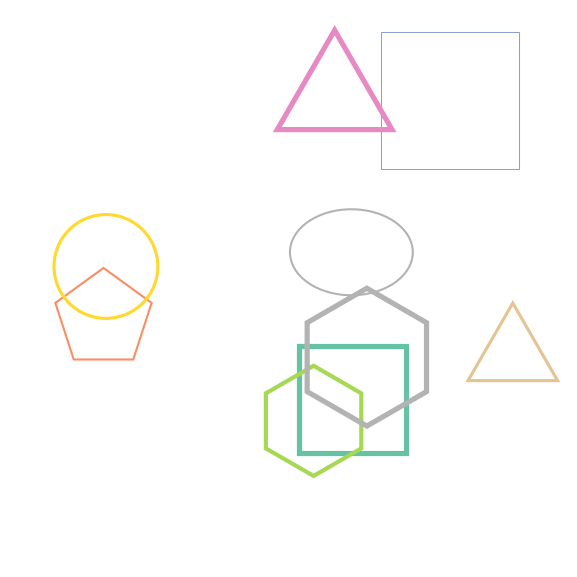[{"shape": "square", "thickness": 2.5, "radius": 0.46, "center": [0.61, 0.308]}, {"shape": "pentagon", "thickness": 1, "radius": 0.44, "center": [0.179, 0.448]}, {"shape": "square", "thickness": 0.5, "radius": 0.59, "center": [0.779, 0.824]}, {"shape": "triangle", "thickness": 2.5, "radius": 0.57, "center": [0.579, 0.832]}, {"shape": "hexagon", "thickness": 2, "radius": 0.48, "center": [0.543, 0.27]}, {"shape": "circle", "thickness": 1.5, "radius": 0.45, "center": [0.183, 0.538]}, {"shape": "triangle", "thickness": 1.5, "radius": 0.45, "center": [0.888, 0.385]}, {"shape": "oval", "thickness": 1, "radius": 0.53, "center": [0.608, 0.562]}, {"shape": "hexagon", "thickness": 2.5, "radius": 0.6, "center": [0.635, 0.381]}]